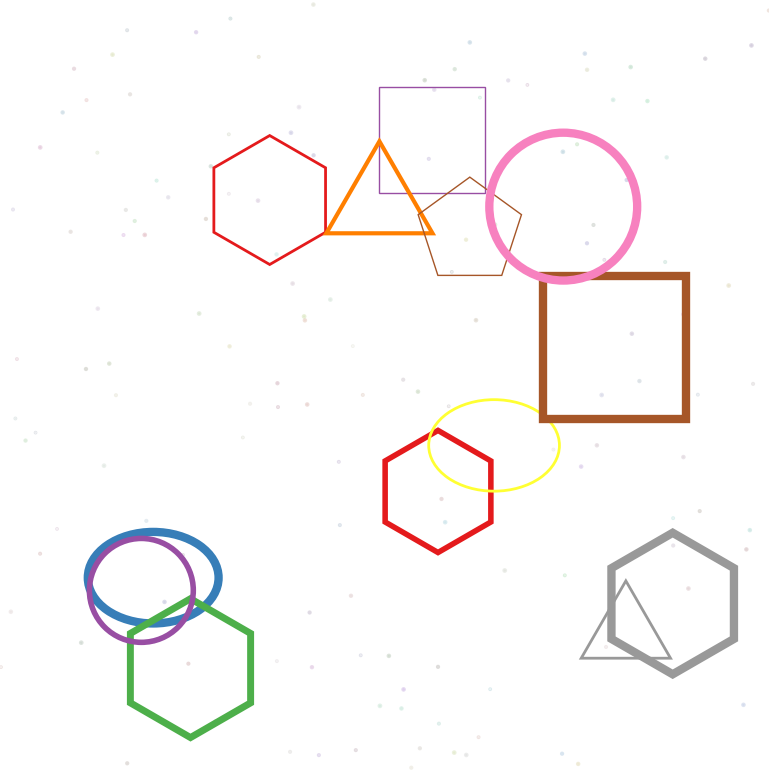[{"shape": "hexagon", "thickness": 1, "radius": 0.42, "center": [0.35, 0.74]}, {"shape": "hexagon", "thickness": 2, "radius": 0.4, "center": [0.569, 0.362]}, {"shape": "oval", "thickness": 3, "radius": 0.42, "center": [0.199, 0.25]}, {"shape": "hexagon", "thickness": 2.5, "radius": 0.45, "center": [0.247, 0.132]}, {"shape": "square", "thickness": 0.5, "radius": 0.34, "center": [0.561, 0.819]}, {"shape": "circle", "thickness": 2, "radius": 0.34, "center": [0.184, 0.233]}, {"shape": "triangle", "thickness": 1.5, "radius": 0.4, "center": [0.493, 0.737]}, {"shape": "oval", "thickness": 1, "radius": 0.42, "center": [0.642, 0.422]}, {"shape": "square", "thickness": 3, "radius": 0.47, "center": [0.798, 0.549]}, {"shape": "pentagon", "thickness": 0.5, "radius": 0.35, "center": [0.61, 0.699]}, {"shape": "circle", "thickness": 3, "radius": 0.48, "center": [0.731, 0.732]}, {"shape": "triangle", "thickness": 1, "radius": 0.33, "center": [0.813, 0.179]}, {"shape": "hexagon", "thickness": 3, "radius": 0.46, "center": [0.874, 0.216]}]